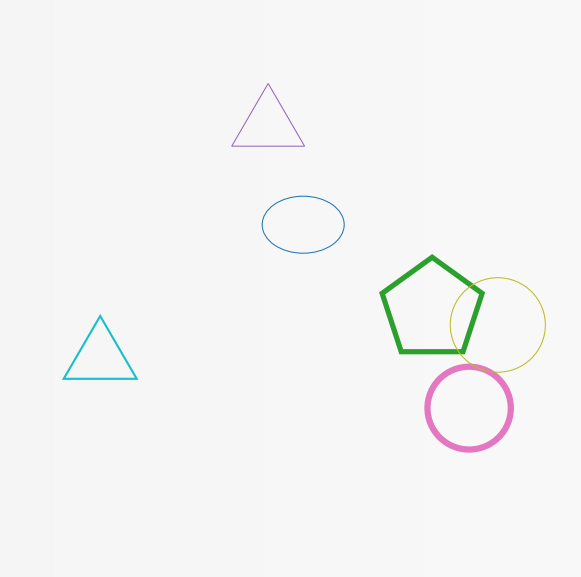[{"shape": "oval", "thickness": 0.5, "radius": 0.35, "center": [0.522, 0.61]}, {"shape": "pentagon", "thickness": 2.5, "radius": 0.45, "center": [0.743, 0.463]}, {"shape": "triangle", "thickness": 0.5, "radius": 0.36, "center": [0.461, 0.782]}, {"shape": "circle", "thickness": 3, "radius": 0.36, "center": [0.807, 0.292]}, {"shape": "circle", "thickness": 0.5, "radius": 0.41, "center": [0.856, 0.436]}, {"shape": "triangle", "thickness": 1, "radius": 0.36, "center": [0.172, 0.379]}]